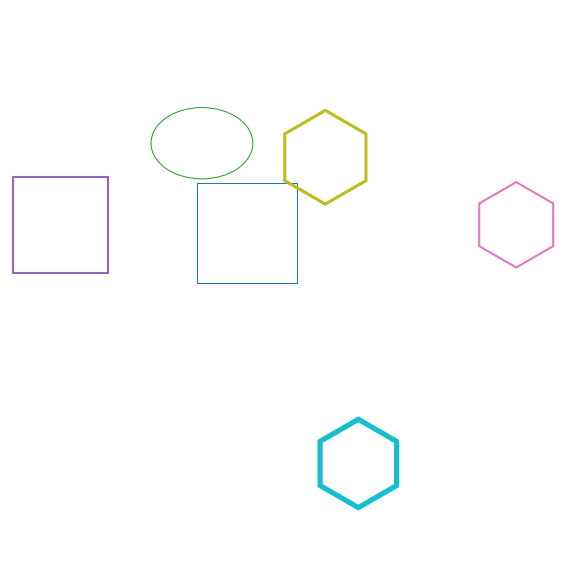[{"shape": "square", "thickness": 0.5, "radius": 0.43, "center": [0.428, 0.595]}, {"shape": "oval", "thickness": 0.5, "radius": 0.44, "center": [0.35, 0.751]}, {"shape": "square", "thickness": 1, "radius": 0.41, "center": [0.105, 0.61]}, {"shape": "hexagon", "thickness": 1, "radius": 0.37, "center": [0.894, 0.61]}, {"shape": "hexagon", "thickness": 1.5, "radius": 0.41, "center": [0.563, 0.727]}, {"shape": "hexagon", "thickness": 2.5, "radius": 0.38, "center": [0.621, 0.197]}]